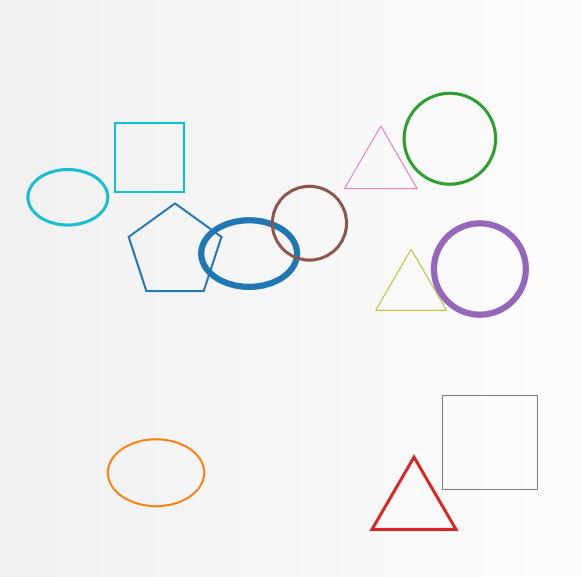[{"shape": "oval", "thickness": 3, "radius": 0.41, "center": [0.429, 0.56]}, {"shape": "pentagon", "thickness": 1, "radius": 0.42, "center": [0.301, 0.563]}, {"shape": "oval", "thickness": 1, "radius": 0.41, "center": [0.268, 0.181]}, {"shape": "circle", "thickness": 1.5, "radius": 0.39, "center": [0.774, 0.759]}, {"shape": "triangle", "thickness": 1.5, "radius": 0.42, "center": [0.712, 0.124]}, {"shape": "circle", "thickness": 3, "radius": 0.4, "center": [0.826, 0.533]}, {"shape": "circle", "thickness": 1.5, "radius": 0.32, "center": [0.532, 0.613]}, {"shape": "triangle", "thickness": 0.5, "radius": 0.36, "center": [0.655, 0.709]}, {"shape": "square", "thickness": 0.5, "radius": 0.41, "center": [0.842, 0.234]}, {"shape": "triangle", "thickness": 0.5, "radius": 0.35, "center": [0.707, 0.497]}, {"shape": "square", "thickness": 1, "radius": 0.3, "center": [0.257, 0.727]}, {"shape": "oval", "thickness": 1.5, "radius": 0.34, "center": [0.117, 0.658]}]